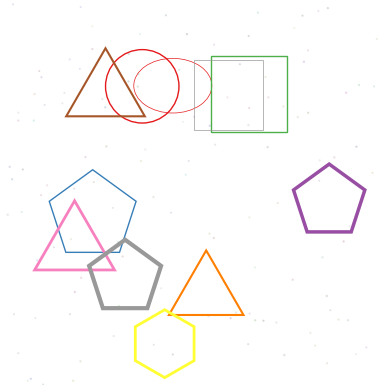[{"shape": "circle", "thickness": 1, "radius": 0.48, "center": [0.369, 0.776]}, {"shape": "oval", "thickness": 0.5, "radius": 0.51, "center": [0.449, 0.777]}, {"shape": "pentagon", "thickness": 1, "radius": 0.59, "center": [0.241, 0.44]}, {"shape": "square", "thickness": 1, "radius": 0.49, "center": [0.647, 0.757]}, {"shape": "pentagon", "thickness": 2.5, "radius": 0.49, "center": [0.855, 0.476]}, {"shape": "triangle", "thickness": 1.5, "radius": 0.56, "center": [0.536, 0.238]}, {"shape": "hexagon", "thickness": 2, "radius": 0.44, "center": [0.428, 0.107]}, {"shape": "triangle", "thickness": 1.5, "radius": 0.59, "center": [0.274, 0.757]}, {"shape": "triangle", "thickness": 2, "radius": 0.6, "center": [0.194, 0.359]}, {"shape": "pentagon", "thickness": 3, "radius": 0.49, "center": [0.325, 0.279]}, {"shape": "square", "thickness": 0.5, "radius": 0.45, "center": [0.593, 0.753]}]